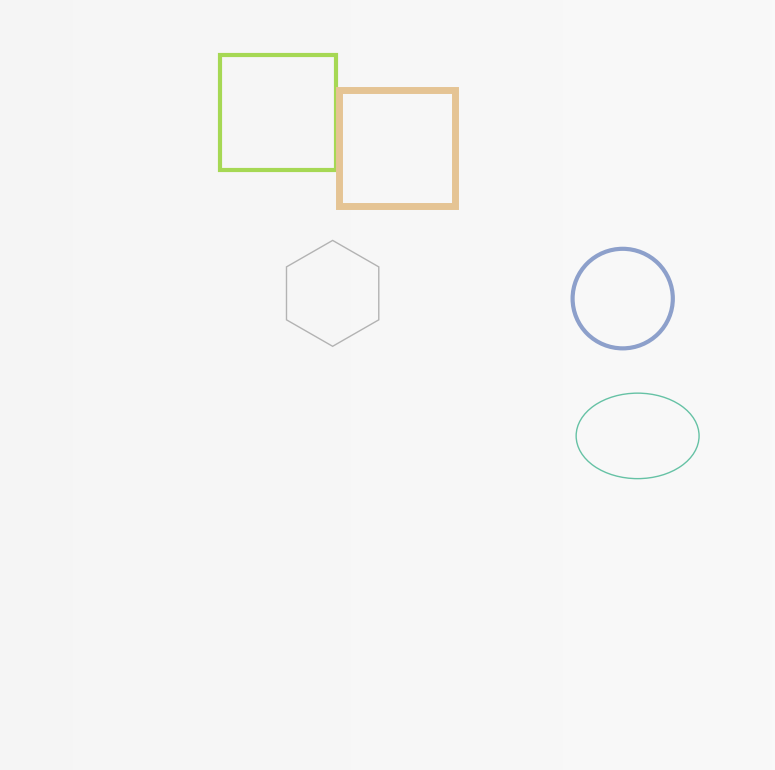[{"shape": "oval", "thickness": 0.5, "radius": 0.4, "center": [0.823, 0.434]}, {"shape": "circle", "thickness": 1.5, "radius": 0.32, "center": [0.803, 0.612]}, {"shape": "square", "thickness": 1.5, "radius": 0.37, "center": [0.358, 0.854]}, {"shape": "square", "thickness": 2.5, "radius": 0.38, "center": [0.512, 0.808]}, {"shape": "hexagon", "thickness": 0.5, "radius": 0.34, "center": [0.429, 0.619]}]